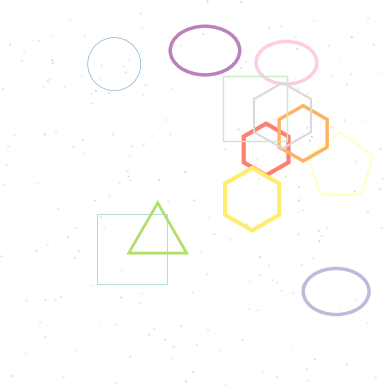[{"shape": "square", "thickness": 0.5, "radius": 0.45, "center": [0.343, 0.354]}, {"shape": "pentagon", "thickness": 1, "radius": 0.45, "center": [0.885, 0.567]}, {"shape": "oval", "thickness": 2.5, "radius": 0.43, "center": [0.873, 0.243]}, {"shape": "hexagon", "thickness": 3, "radius": 0.34, "center": [0.691, 0.612]}, {"shape": "circle", "thickness": 0.5, "radius": 0.34, "center": [0.297, 0.833]}, {"shape": "hexagon", "thickness": 2.5, "radius": 0.36, "center": [0.787, 0.654]}, {"shape": "triangle", "thickness": 2, "radius": 0.43, "center": [0.41, 0.386]}, {"shape": "oval", "thickness": 2.5, "radius": 0.39, "center": [0.744, 0.837]}, {"shape": "hexagon", "thickness": 1.5, "radius": 0.43, "center": [0.734, 0.7]}, {"shape": "oval", "thickness": 2.5, "radius": 0.45, "center": [0.532, 0.869]}, {"shape": "square", "thickness": 1, "radius": 0.42, "center": [0.662, 0.718]}, {"shape": "hexagon", "thickness": 3, "radius": 0.41, "center": [0.655, 0.483]}]